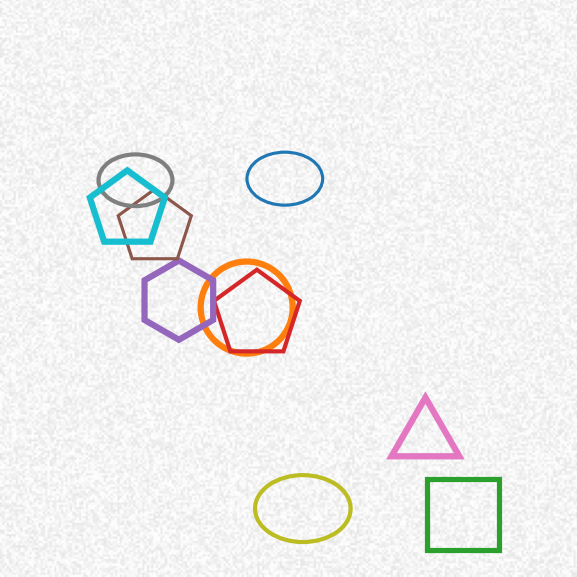[{"shape": "oval", "thickness": 1.5, "radius": 0.33, "center": [0.493, 0.69]}, {"shape": "circle", "thickness": 3, "radius": 0.4, "center": [0.427, 0.467]}, {"shape": "square", "thickness": 2.5, "radius": 0.31, "center": [0.802, 0.108]}, {"shape": "pentagon", "thickness": 2, "radius": 0.39, "center": [0.445, 0.454]}, {"shape": "hexagon", "thickness": 3, "radius": 0.34, "center": [0.31, 0.479]}, {"shape": "pentagon", "thickness": 1.5, "radius": 0.33, "center": [0.268, 0.605]}, {"shape": "triangle", "thickness": 3, "radius": 0.34, "center": [0.737, 0.243]}, {"shape": "oval", "thickness": 2, "radius": 0.32, "center": [0.235, 0.687]}, {"shape": "oval", "thickness": 2, "radius": 0.41, "center": [0.524, 0.118]}, {"shape": "pentagon", "thickness": 3, "radius": 0.34, "center": [0.22, 0.636]}]